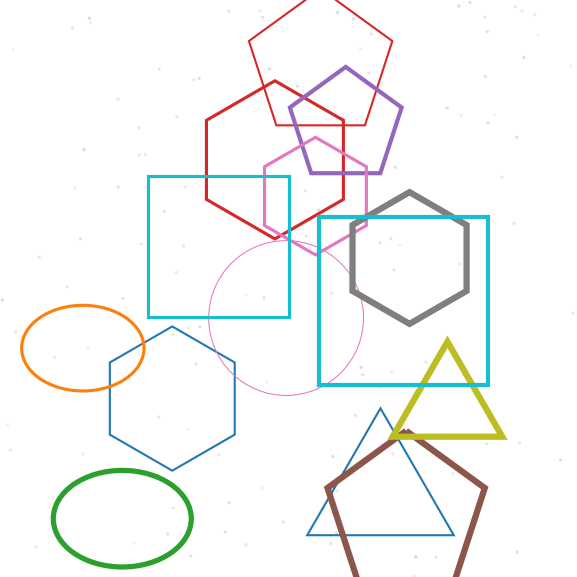[{"shape": "hexagon", "thickness": 1, "radius": 0.62, "center": [0.298, 0.309]}, {"shape": "triangle", "thickness": 1, "radius": 0.73, "center": [0.659, 0.146]}, {"shape": "oval", "thickness": 1.5, "radius": 0.53, "center": [0.143, 0.396]}, {"shape": "oval", "thickness": 2.5, "radius": 0.6, "center": [0.212, 0.101]}, {"shape": "pentagon", "thickness": 1, "radius": 0.65, "center": [0.555, 0.888]}, {"shape": "hexagon", "thickness": 1.5, "radius": 0.68, "center": [0.476, 0.722]}, {"shape": "pentagon", "thickness": 2, "radius": 0.51, "center": [0.599, 0.782]}, {"shape": "pentagon", "thickness": 3, "radius": 0.72, "center": [0.703, 0.11]}, {"shape": "hexagon", "thickness": 1.5, "radius": 0.51, "center": [0.546, 0.66]}, {"shape": "circle", "thickness": 0.5, "radius": 0.67, "center": [0.495, 0.448]}, {"shape": "hexagon", "thickness": 3, "radius": 0.57, "center": [0.709, 0.552]}, {"shape": "triangle", "thickness": 3, "radius": 0.55, "center": [0.775, 0.298]}, {"shape": "square", "thickness": 2, "radius": 0.73, "center": [0.699, 0.478]}, {"shape": "square", "thickness": 1.5, "radius": 0.61, "center": [0.379, 0.572]}]